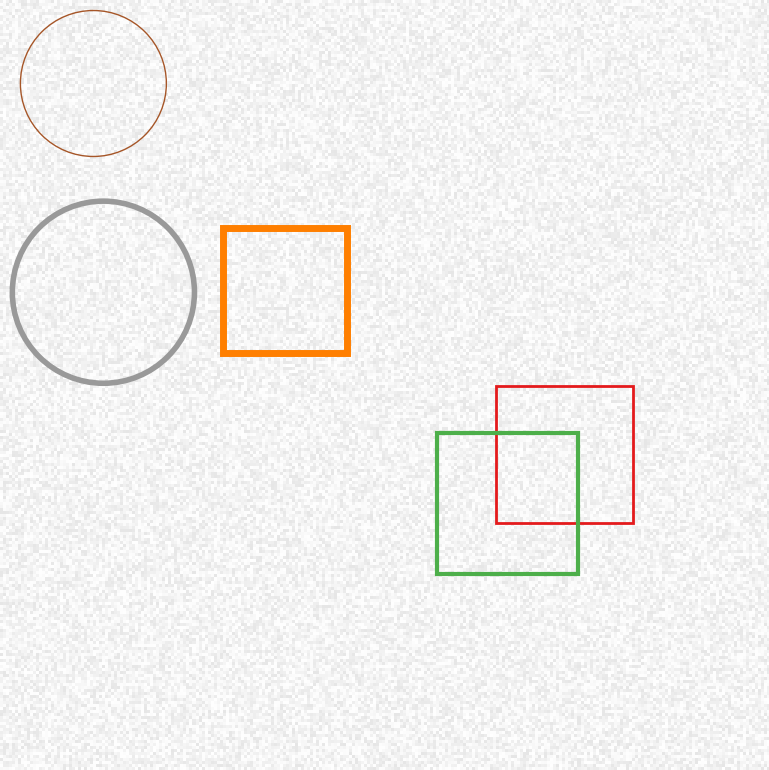[{"shape": "square", "thickness": 1, "radius": 0.45, "center": [0.733, 0.41]}, {"shape": "square", "thickness": 1.5, "radius": 0.46, "center": [0.659, 0.346]}, {"shape": "square", "thickness": 2.5, "radius": 0.4, "center": [0.37, 0.623]}, {"shape": "circle", "thickness": 0.5, "radius": 0.47, "center": [0.121, 0.892]}, {"shape": "circle", "thickness": 2, "radius": 0.59, "center": [0.134, 0.621]}]